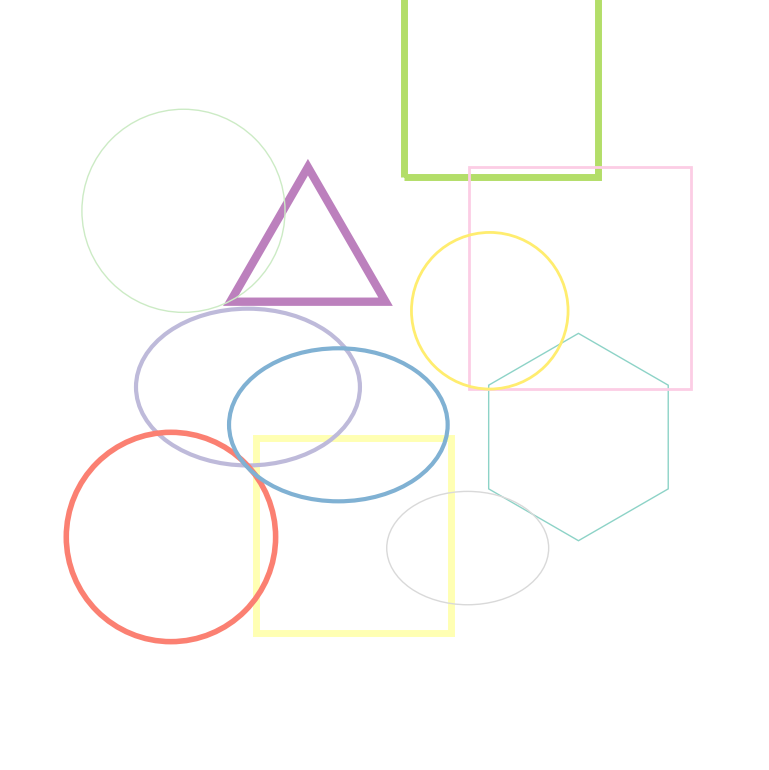[{"shape": "hexagon", "thickness": 0.5, "radius": 0.67, "center": [0.751, 0.432]}, {"shape": "square", "thickness": 2.5, "radius": 0.63, "center": [0.459, 0.304]}, {"shape": "oval", "thickness": 1.5, "radius": 0.73, "center": [0.322, 0.497]}, {"shape": "circle", "thickness": 2, "radius": 0.68, "center": [0.222, 0.303]}, {"shape": "oval", "thickness": 1.5, "radius": 0.71, "center": [0.439, 0.448]}, {"shape": "square", "thickness": 2.5, "radius": 0.63, "center": [0.65, 0.897]}, {"shape": "square", "thickness": 1, "radius": 0.72, "center": [0.753, 0.639]}, {"shape": "oval", "thickness": 0.5, "radius": 0.53, "center": [0.607, 0.288]}, {"shape": "triangle", "thickness": 3, "radius": 0.58, "center": [0.4, 0.666]}, {"shape": "circle", "thickness": 0.5, "radius": 0.66, "center": [0.238, 0.726]}, {"shape": "circle", "thickness": 1, "radius": 0.51, "center": [0.636, 0.596]}]